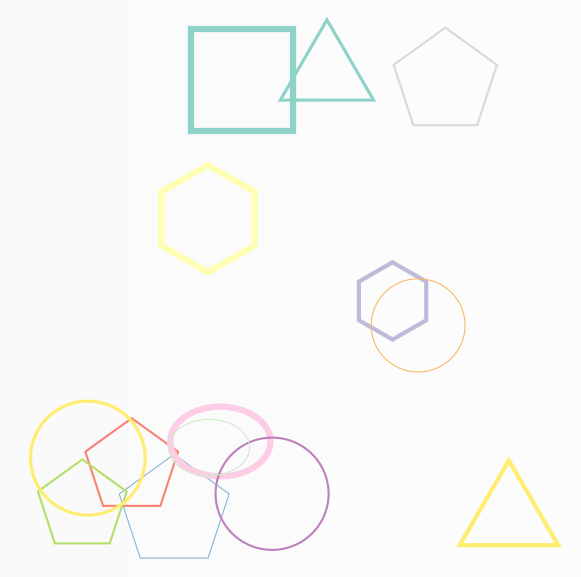[{"shape": "triangle", "thickness": 1.5, "radius": 0.46, "center": [0.562, 0.872]}, {"shape": "square", "thickness": 3, "radius": 0.44, "center": [0.416, 0.861]}, {"shape": "hexagon", "thickness": 3, "radius": 0.46, "center": [0.358, 0.62]}, {"shape": "hexagon", "thickness": 2, "radius": 0.33, "center": [0.675, 0.478]}, {"shape": "pentagon", "thickness": 1, "radius": 0.42, "center": [0.227, 0.191]}, {"shape": "pentagon", "thickness": 0.5, "radius": 0.5, "center": [0.3, 0.113]}, {"shape": "circle", "thickness": 0.5, "radius": 0.4, "center": [0.719, 0.436]}, {"shape": "pentagon", "thickness": 1, "radius": 0.4, "center": [0.142, 0.123]}, {"shape": "oval", "thickness": 3, "radius": 0.43, "center": [0.379, 0.235]}, {"shape": "pentagon", "thickness": 1, "radius": 0.47, "center": [0.766, 0.858]}, {"shape": "circle", "thickness": 1, "radius": 0.49, "center": [0.468, 0.144]}, {"shape": "oval", "thickness": 0.5, "radius": 0.35, "center": [0.36, 0.224]}, {"shape": "triangle", "thickness": 2, "radius": 0.49, "center": [0.875, 0.104]}, {"shape": "circle", "thickness": 1.5, "radius": 0.49, "center": [0.151, 0.206]}]